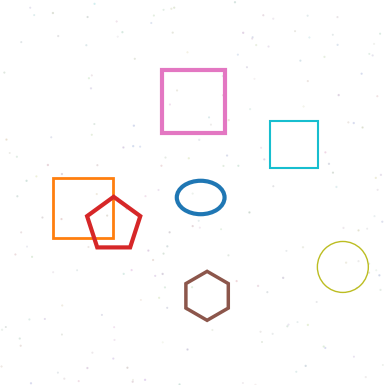[{"shape": "oval", "thickness": 3, "radius": 0.31, "center": [0.521, 0.487]}, {"shape": "square", "thickness": 2, "radius": 0.39, "center": [0.216, 0.46]}, {"shape": "pentagon", "thickness": 3, "radius": 0.36, "center": [0.295, 0.416]}, {"shape": "hexagon", "thickness": 2.5, "radius": 0.32, "center": [0.538, 0.232]}, {"shape": "square", "thickness": 3, "radius": 0.41, "center": [0.504, 0.735]}, {"shape": "circle", "thickness": 1, "radius": 0.33, "center": [0.891, 0.307]}, {"shape": "square", "thickness": 1.5, "radius": 0.31, "center": [0.764, 0.625]}]